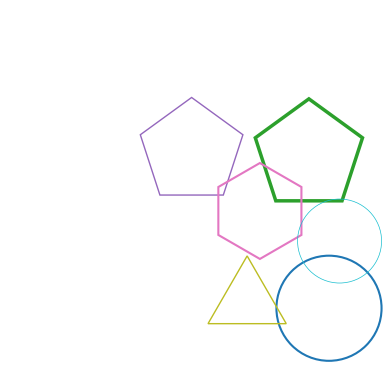[{"shape": "circle", "thickness": 1.5, "radius": 0.68, "center": [0.855, 0.199]}, {"shape": "pentagon", "thickness": 2.5, "radius": 0.73, "center": [0.802, 0.597]}, {"shape": "pentagon", "thickness": 1, "radius": 0.7, "center": [0.498, 0.607]}, {"shape": "hexagon", "thickness": 1.5, "radius": 0.62, "center": [0.675, 0.452]}, {"shape": "triangle", "thickness": 1, "radius": 0.59, "center": [0.642, 0.218]}, {"shape": "circle", "thickness": 0.5, "radius": 0.55, "center": [0.882, 0.374]}]